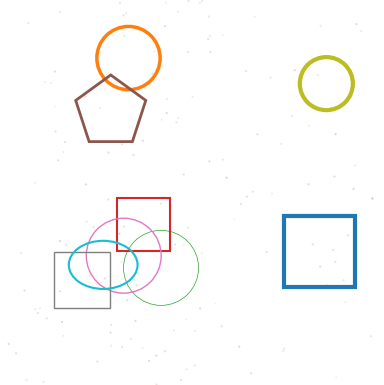[{"shape": "square", "thickness": 3, "radius": 0.46, "center": [0.829, 0.348]}, {"shape": "circle", "thickness": 2.5, "radius": 0.41, "center": [0.334, 0.849]}, {"shape": "circle", "thickness": 0.5, "radius": 0.49, "center": [0.418, 0.304]}, {"shape": "square", "thickness": 1.5, "radius": 0.35, "center": [0.373, 0.417]}, {"shape": "pentagon", "thickness": 2, "radius": 0.48, "center": [0.288, 0.71]}, {"shape": "circle", "thickness": 1, "radius": 0.49, "center": [0.321, 0.336]}, {"shape": "square", "thickness": 1, "radius": 0.36, "center": [0.212, 0.274]}, {"shape": "circle", "thickness": 3, "radius": 0.34, "center": [0.848, 0.783]}, {"shape": "oval", "thickness": 1.5, "radius": 0.45, "center": [0.268, 0.312]}]